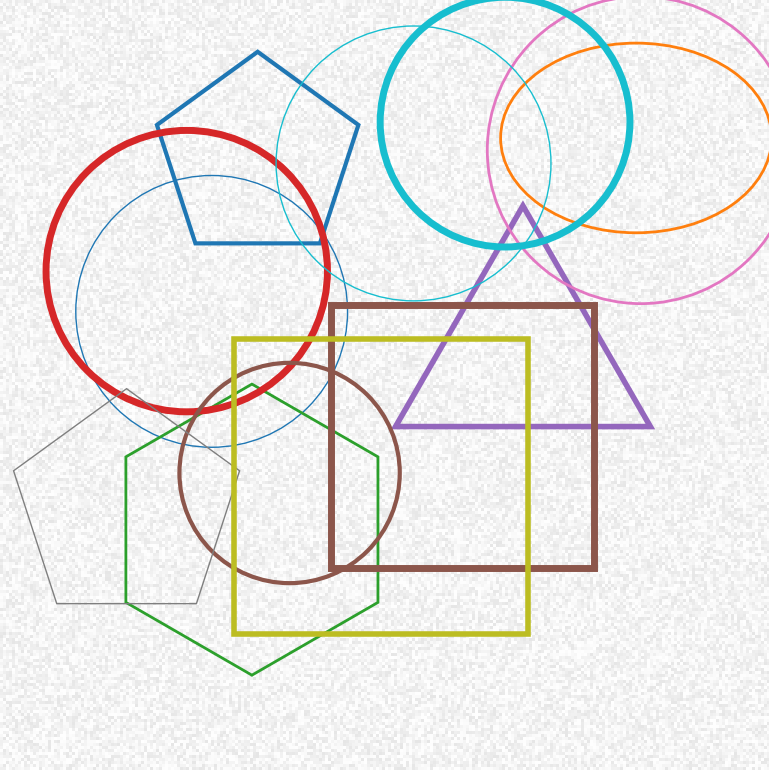[{"shape": "circle", "thickness": 0.5, "radius": 0.88, "center": [0.275, 0.596]}, {"shape": "pentagon", "thickness": 1.5, "radius": 0.69, "center": [0.335, 0.795]}, {"shape": "oval", "thickness": 1, "radius": 0.88, "center": [0.826, 0.821]}, {"shape": "hexagon", "thickness": 1, "radius": 0.95, "center": [0.327, 0.312]}, {"shape": "circle", "thickness": 2.5, "radius": 0.91, "center": [0.243, 0.648]}, {"shape": "triangle", "thickness": 2, "radius": 0.96, "center": [0.679, 0.542]}, {"shape": "square", "thickness": 2.5, "radius": 0.85, "center": [0.6, 0.433]}, {"shape": "circle", "thickness": 1.5, "radius": 0.72, "center": [0.376, 0.386]}, {"shape": "circle", "thickness": 1, "radius": 1.0, "center": [0.832, 0.805]}, {"shape": "pentagon", "thickness": 0.5, "radius": 0.77, "center": [0.164, 0.341]}, {"shape": "square", "thickness": 2, "radius": 0.96, "center": [0.495, 0.369]}, {"shape": "circle", "thickness": 0.5, "radius": 0.89, "center": [0.537, 0.788]}, {"shape": "circle", "thickness": 2.5, "radius": 0.81, "center": [0.656, 0.841]}]